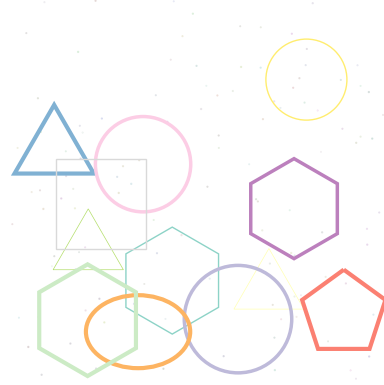[{"shape": "hexagon", "thickness": 1, "radius": 0.69, "center": [0.447, 0.271]}, {"shape": "triangle", "thickness": 0.5, "radius": 0.52, "center": [0.698, 0.25]}, {"shape": "circle", "thickness": 2.5, "radius": 0.7, "center": [0.618, 0.171]}, {"shape": "pentagon", "thickness": 3, "radius": 0.57, "center": [0.893, 0.186]}, {"shape": "triangle", "thickness": 3, "radius": 0.59, "center": [0.141, 0.609]}, {"shape": "oval", "thickness": 3, "radius": 0.68, "center": [0.359, 0.139]}, {"shape": "triangle", "thickness": 0.5, "radius": 0.53, "center": [0.229, 0.352]}, {"shape": "circle", "thickness": 2.5, "radius": 0.62, "center": [0.372, 0.573]}, {"shape": "square", "thickness": 1, "radius": 0.59, "center": [0.263, 0.47]}, {"shape": "hexagon", "thickness": 2.5, "radius": 0.65, "center": [0.764, 0.458]}, {"shape": "hexagon", "thickness": 3, "radius": 0.73, "center": [0.228, 0.168]}, {"shape": "circle", "thickness": 1, "radius": 0.53, "center": [0.796, 0.793]}]